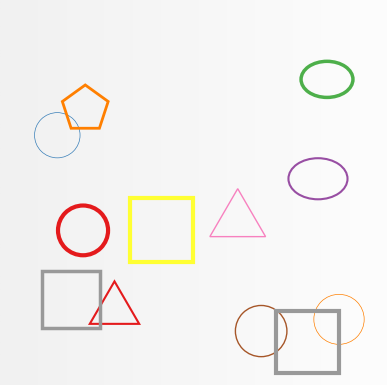[{"shape": "circle", "thickness": 3, "radius": 0.32, "center": [0.214, 0.402]}, {"shape": "triangle", "thickness": 1.5, "radius": 0.37, "center": [0.295, 0.196]}, {"shape": "circle", "thickness": 0.5, "radius": 0.29, "center": [0.148, 0.649]}, {"shape": "oval", "thickness": 2.5, "radius": 0.33, "center": [0.844, 0.794]}, {"shape": "oval", "thickness": 1.5, "radius": 0.38, "center": [0.821, 0.536]}, {"shape": "circle", "thickness": 0.5, "radius": 0.32, "center": [0.875, 0.171]}, {"shape": "pentagon", "thickness": 2, "radius": 0.31, "center": [0.22, 0.717]}, {"shape": "square", "thickness": 3, "radius": 0.41, "center": [0.416, 0.403]}, {"shape": "circle", "thickness": 1, "radius": 0.33, "center": [0.674, 0.14]}, {"shape": "triangle", "thickness": 1, "radius": 0.42, "center": [0.613, 0.427]}, {"shape": "square", "thickness": 2.5, "radius": 0.37, "center": [0.183, 0.221]}, {"shape": "square", "thickness": 3, "radius": 0.4, "center": [0.794, 0.111]}]